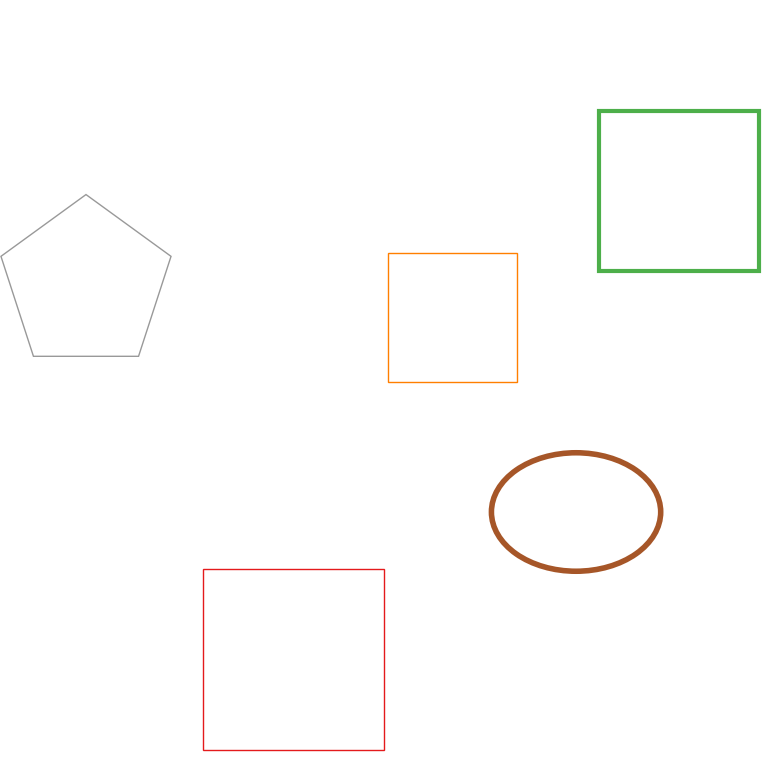[{"shape": "square", "thickness": 0.5, "radius": 0.59, "center": [0.382, 0.144]}, {"shape": "square", "thickness": 1.5, "radius": 0.52, "center": [0.882, 0.752]}, {"shape": "square", "thickness": 0.5, "radius": 0.42, "center": [0.587, 0.588]}, {"shape": "oval", "thickness": 2, "radius": 0.55, "center": [0.748, 0.335]}, {"shape": "pentagon", "thickness": 0.5, "radius": 0.58, "center": [0.112, 0.631]}]